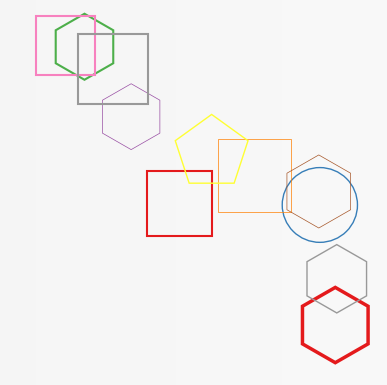[{"shape": "hexagon", "thickness": 2.5, "radius": 0.49, "center": [0.865, 0.156]}, {"shape": "square", "thickness": 1.5, "radius": 0.42, "center": [0.464, 0.473]}, {"shape": "circle", "thickness": 1, "radius": 0.49, "center": [0.825, 0.468]}, {"shape": "hexagon", "thickness": 1.5, "radius": 0.43, "center": [0.218, 0.879]}, {"shape": "hexagon", "thickness": 0.5, "radius": 0.43, "center": [0.338, 0.697]}, {"shape": "square", "thickness": 0.5, "radius": 0.47, "center": [0.658, 0.545]}, {"shape": "pentagon", "thickness": 1, "radius": 0.49, "center": [0.546, 0.604]}, {"shape": "hexagon", "thickness": 0.5, "radius": 0.47, "center": [0.823, 0.503]}, {"shape": "square", "thickness": 1.5, "radius": 0.38, "center": [0.168, 0.882]}, {"shape": "square", "thickness": 1.5, "radius": 0.46, "center": [0.292, 0.822]}, {"shape": "hexagon", "thickness": 1, "radius": 0.44, "center": [0.869, 0.276]}]